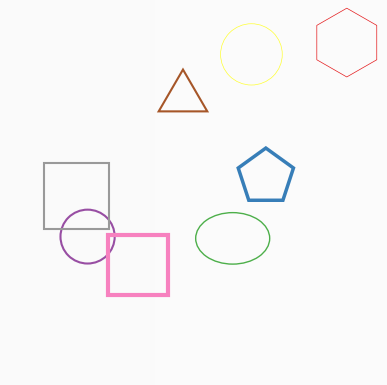[{"shape": "hexagon", "thickness": 0.5, "radius": 0.45, "center": [0.895, 0.889]}, {"shape": "pentagon", "thickness": 2.5, "radius": 0.37, "center": [0.686, 0.54]}, {"shape": "oval", "thickness": 1, "radius": 0.48, "center": [0.6, 0.381]}, {"shape": "circle", "thickness": 1.5, "radius": 0.35, "center": [0.226, 0.385]}, {"shape": "circle", "thickness": 0.5, "radius": 0.4, "center": [0.649, 0.859]}, {"shape": "triangle", "thickness": 1.5, "radius": 0.36, "center": [0.472, 0.747]}, {"shape": "square", "thickness": 3, "radius": 0.39, "center": [0.356, 0.312]}, {"shape": "square", "thickness": 1.5, "radius": 0.42, "center": [0.197, 0.491]}]